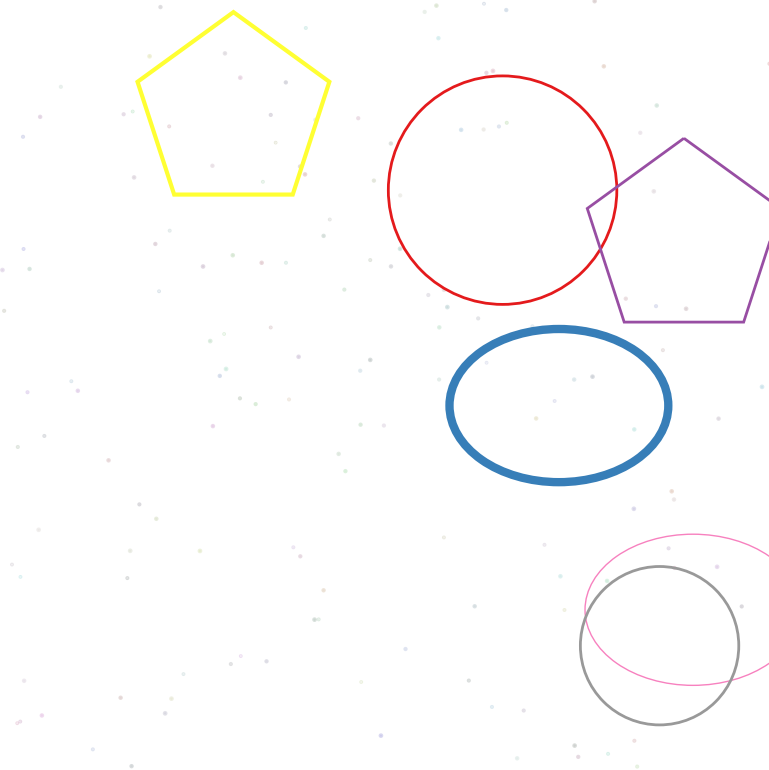[{"shape": "circle", "thickness": 1, "radius": 0.74, "center": [0.653, 0.753]}, {"shape": "oval", "thickness": 3, "radius": 0.71, "center": [0.726, 0.473]}, {"shape": "pentagon", "thickness": 1, "radius": 0.66, "center": [0.888, 0.688]}, {"shape": "pentagon", "thickness": 1.5, "radius": 0.65, "center": [0.303, 0.853]}, {"shape": "oval", "thickness": 0.5, "radius": 0.7, "center": [0.9, 0.208]}, {"shape": "circle", "thickness": 1, "radius": 0.51, "center": [0.857, 0.161]}]